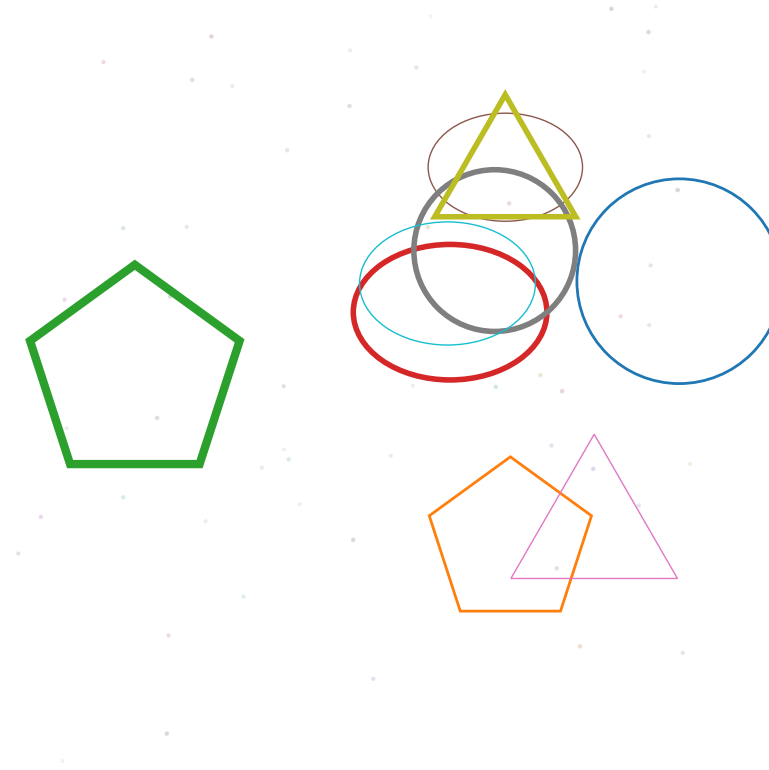[{"shape": "circle", "thickness": 1, "radius": 0.66, "center": [0.882, 0.635]}, {"shape": "pentagon", "thickness": 1, "radius": 0.55, "center": [0.663, 0.296]}, {"shape": "pentagon", "thickness": 3, "radius": 0.72, "center": [0.175, 0.513]}, {"shape": "oval", "thickness": 2, "radius": 0.63, "center": [0.585, 0.595]}, {"shape": "oval", "thickness": 0.5, "radius": 0.5, "center": [0.656, 0.783]}, {"shape": "triangle", "thickness": 0.5, "radius": 0.62, "center": [0.772, 0.311]}, {"shape": "circle", "thickness": 2, "radius": 0.53, "center": [0.642, 0.675]}, {"shape": "triangle", "thickness": 2, "radius": 0.53, "center": [0.656, 0.771]}, {"shape": "oval", "thickness": 0.5, "radius": 0.57, "center": [0.581, 0.632]}]